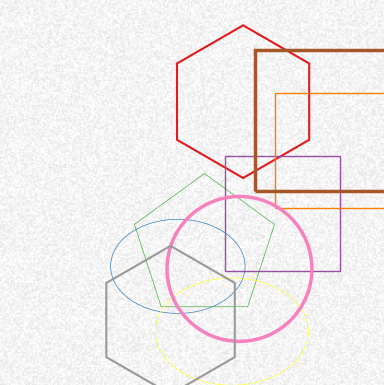[{"shape": "hexagon", "thickness": 1.5, "radius": 0.99, "center": [0.631, 0.736]}, {"shape": "oval", "thickness": 0.5, "radius": 0.87, "center": [0.462, 0.308]}, {"shape": "pentagon", "thickness": 0.5, "radius": 0.96, "center": [0.531, 0.358]}, {"shape": "square", "thickness": 1, "radius": 0.74, "center": [0.734, 0.445]}, {"shape": "square", "thickness": 1, "radius": 0.75, "center": [0.864, 0.609]}, {"shape": "oval", "thickness": 0.5, "radius": 1.0, "center": [0.602, 0.139]}, {"shape": "square", "thickness": 2.5, "radius": 0.92, "center": [0.846, 0.686]}, {"shape": "circle", "thickness": 2.5, "radius": 0.94, "center": [0.622, 0.302]}, {"shape": "hexagon", "thickness": 1.5, "radius": 0.96, "center": [0.443, 0.169]}]